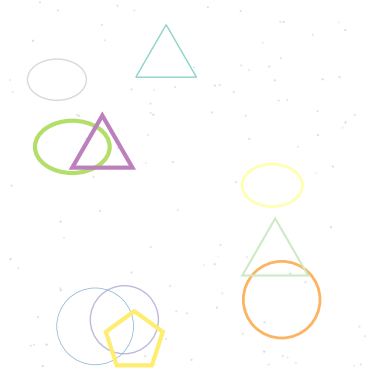[{"shape": "triangle", "thickness": 1, "radius": 0.45, "center": [0.432, 0.845]}, {"shape": "oval", "thickness": 2, "radius": 0.39, "center": [0.707, 0.519]}, {"shape": "circle", "thickness": 1, "radius": 0.44, "center": [0.323, 0.17]}, {"shape": "circle", "thickness": 0.5, "radius": 0.5, "center": [0.247, 0.152]}, {"shape": "circle", "thickness": 2, "radius": 0.5, "center": [0.732, 0.222]}, {"shape": "oval", "thickness": 3, "radius": 0.49, "center": [0.188, 0.619]}, {"shape": "oval", "thickness": 1, "radius": 0.38, "center": [0.148, 0.793]}, {"shape": "triangle", "thickness": 3, "radius": 0.45, "center": [0.266, 0.61]}, {"shape": "triangle", "thickness": 1.5, "radius": 0.49, "center": [0.715, 0.334]}, {"shape": "pentagon", "thickness": 3, "radius": 0.39, "center": [0.349, 0.114]}]